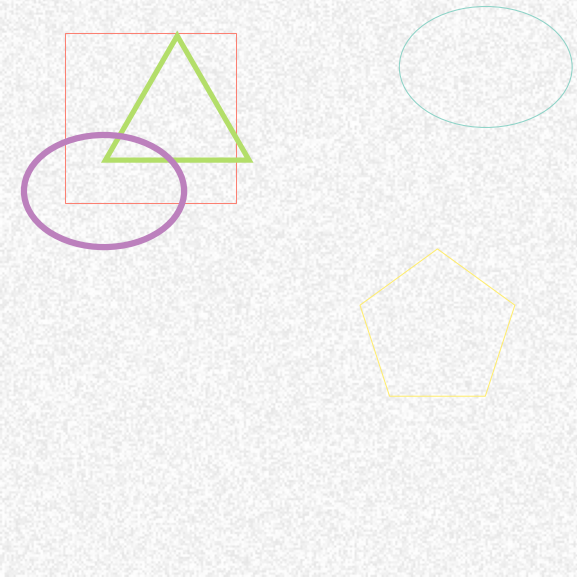[{"shape": "oval", "thickness": 0.5, "radius": 0.75, "center": [0.841, 0.883]}, {"shape": "square", "thickness": 0.5, "radius": 0.74, "center": [0.261, 0.795]}, {"shape": "triangle", "thickness": 2.5, "radius": 0.72, "center": [0.307, 0.794]}, {"shape": "oval", "thickness": 3, "radius": 0.69, "center": [0.18, 0.668]}, {"shape": "pentagon", "thickness": 0.5, "radius": 0.7, "center": [0.757, 0.427]}]